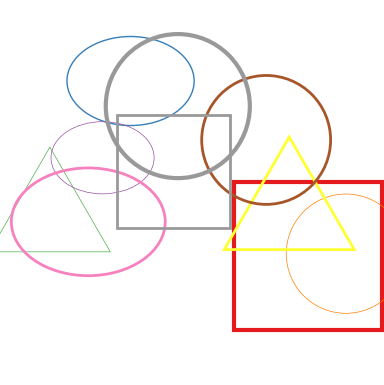[{"shape": "square", "thickness": 3, "radius": 0.96, "center": [0.8, 0.335]}, {"shape": "oval", "thickness": 1, "radius": 0.83, "center": [0.339, 0.79]}, {"shape": "triangle", "thickness": 0.5, "radius": 0.91, "center": [0.13, 0.437]}, {"shape": "oval", "thickness": 0.5, "radius": 0.67, "center": [0.266, 0.59]}, {"shape": "circle", "thickness": 0.5, "radius": 0.77, "center": [0.898, 0.341]}, {"shape": "triangle", "thickness": 2, "radius": 0.97, "center": [0.751, 0.449]}, {"shape": "circle", "thickness": 2, "radius": 0.84, "center": [0.691, 0.637]}, {"shape": "oval", "thickness": 2, "radius": 1.0, "center": [0.229, 0.424]}, {"shape": "circle", "thickness": 3, "radius": 0.94, "center": [0.462, 0.724]}, {"shape": "square", "thickness": 2, "radius": 0.73, "center": [0.45, 0.553]}]